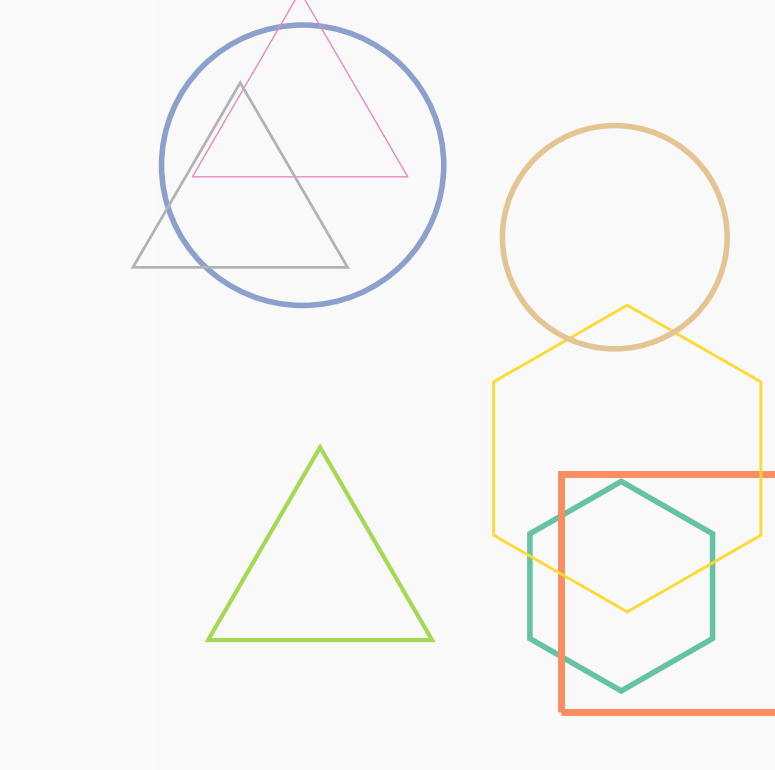[{"shape": "hexagon", "thickness": 2, "radius": 0.68, "center": [0.802, 0.239]}, {"shape": "square", "thickness": 2.5, "radius": 0.77, "center": [0.879, 0.23]}, {"shape": "circle", "thickness": 2, "radius": 0.91, "center": [0.39, 0.785]}, {"shape": "triangle", "thickness": 0.5, "radius": 0.8, "center": [0.387, 0.851]}, {"shape": "triangle", "thickness": 1.5, "radius": 0.83, "center": [0.413, 0.252]}, {"shape": "hexagon", "thickness": 1, "radius": 1.0, "center": [0.809, 0.404]}, {"shape": "circle", "thickness": 2, "radius": 0.73, "center": [0.793, 0.692]}, {"shape": "triangle", "thickness": 1, "radius": 0.8, "center": [0.31, 0.733]}]